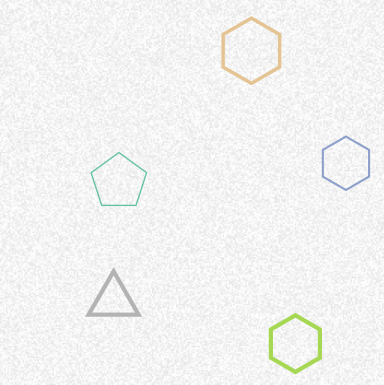[{"shape": "pentagon", "thickness": 1, "radius": 0.38, "center": [0.309, 0.528]}, {"shape": "hexagon", "thickness": 1.5, "radius": 0.35, "center": [0.899, 0.576]}, {"shape": "hexagon", "thickness": 3, "radius": 0.37, "center": [0.767, 0.108]}, {"shape": "hexagon", "thickness": 2.5, "radius": 0.42, "center": [0.653, 0.868]}, {"shape": "triangle", "thickness": 3, "radius": 0.38, "center": [0.295, 0.22]}]